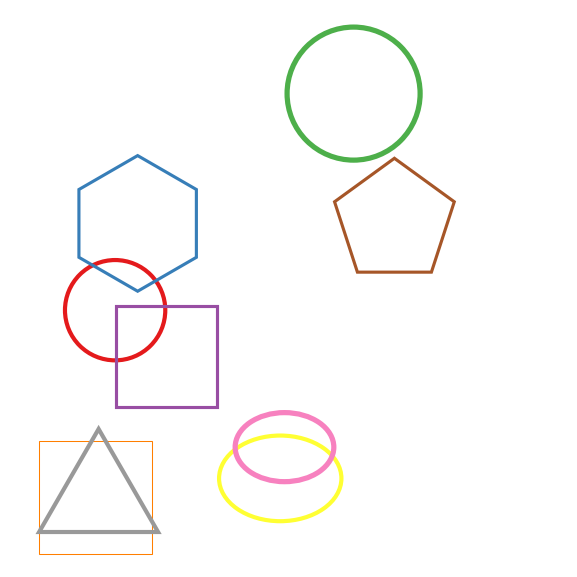[{"shape": "circle", "thickness": 2, "radius": 0.43, "center": [0.199, 0.462]}, {"shape": "hexagon", "thickness": 1.5, "radius": 0.59, "center": [0.238, 0.612]}, {"shape": "circle", "thickness": 2.5, "radius": 0.58, "center": [0.612, 0.837]}, {"shape": "square", "thickness": 1.5, "radius": 0.44, "center": [0.288, 0.382]}, {"shape": "square", "thickness": 0.5, "radius": 0.49, "center": [0.166, 0.138]}, {"shape": "oval", "thickness": 2, "radius": 0.53, "center": [0.485, 0.171]}, {"shape": "pentagon", "thickness": 1.5, "radius": 0.54, "center": [0.683, 0.616]}, {"shape": "oval", "thickness": 2.5, "radius": 0.43, "center": [0.493, 0.225]}, {"shape": "triangle", "thickness": 2, "radius": 0.59, "center": [0.171, 0.137]}]